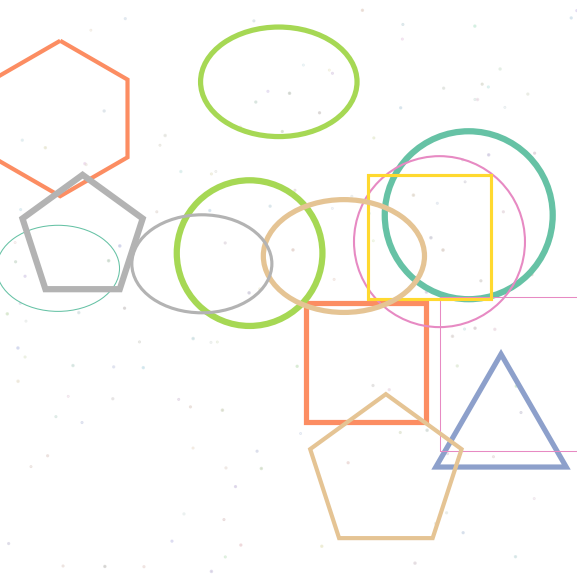[{"shape": "oval", "thickness": 0.5, "radius": 0.53, "center": [0.1, 0.534]}, {"shape": "circle", "thickness": 3, "radius": 0.73, "center": [0.812, 0.626]}, {"shape": "square", "thickness": 2.5, "radius": 0.52, "center": [0.634, 0.371]}, {"shape": "hexagon", "thickness": 2, "radius": 0.67, "center": [0.104, 0.794]}, {"shape": "triangle", "thickness": 2.5, "radius": 0.65, "center": [0.868, 0.256]}, {"shape": "circle", "thickness": 1, "radius": 0.74, "center": [0.761, 0.581]}, {"shape": "square", "thickness": 0.5, "radius": 0.66, "center": [0.895, 0.351]}, {"shape": "circle", "thickness": 3, "radius": 0.63, "center": [0.432, 0.561]}, {"shape": "oval", "thickness": 2.5, "radius": 0.68, "center": [0.483, 0.857]}, {"shape": "square", "thickness": 1.5, "radius": 0.53, "center": [0.744, 0.589]}, {"shape": "pentagon", "thickness": 2, "radius": 0.69, "center": [0.668, 0.179]}, {"shape": "oval", "thickness": 2.5, "radius": 0.7, "center": [0.596, 0.556]}, {"shape": "pentagon", "thickness": 3, "radius": 0.55, "center": [0.143, 0.587]}, {"shape": "oval", "thickness": 1.5, "radius": 0.61, "center": [0.35, 0.542]}]